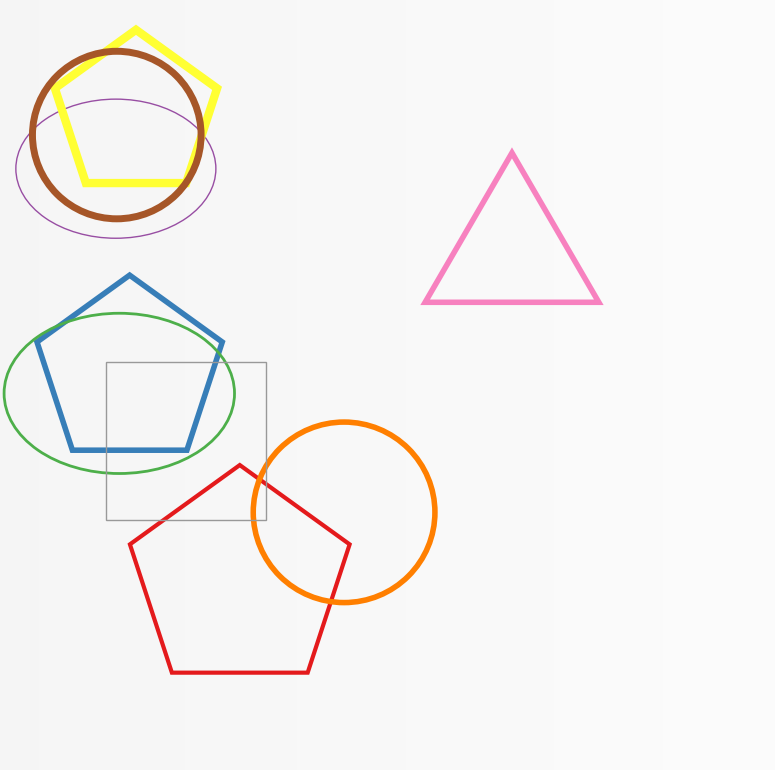[{"shape": "pentagon", "thickness": 1.5, "radius": 0.75, "center": [0.309, 0.247]}, {"shape": "pentagon", "thickness": 2, "radius": 0.63, "center": [0.167, 0.517]}, {"shape": "oval", "thickness": 1, "radius": 0.74, "center": [0.154, 0.489]}, {"shape": "oval", "thickness": 0.5, "radius": 0.65, "center": [0.149, 0.781]}, {"shape": "circle", "thickness": 2, "radius": 0.59, "center": [0.444, 0.335]}, {"shape": "pentagon", "thickness": 3, "radius": 0.55, "center": [0.175, 0.851]}, {"shape": "circle", "thickness": 2.5, "radius": 0.54, "center": [0.151, 0.825]}, {"shape": "triangle", "thickness": 2, "radius": 0.65, "center": [0.661, 0.672]}, {"shape": "square", "thickness": 0.5, "radius": 0.51, "center": [0.24, 0.427]}]